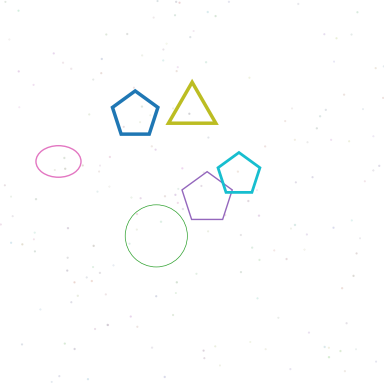[{"shape": "pentagon", "thickness": 2.5, "radius": 0.31, "center": [0.351, 0.702]}, {"shape": "circle", "thickness": 0.5, "radius": 0.4, "center": [0.406, 0.387]}, {"shape": "pentagon", "thickness": 1, "radius": 0.34, "center": [0.538, 0.486]}, {"shape": "oval", "thickness": 1, "radius": 0.29, "center": [0.152, 0.581]}, {"shape": "triangle", "thickness": 2.5, "radius": 0.35, "center": [0.499, 0.715]}, {"shape": "pentagon", "thickness": 2, "radius": 0.29, "center": [0.621, 0.547]}]